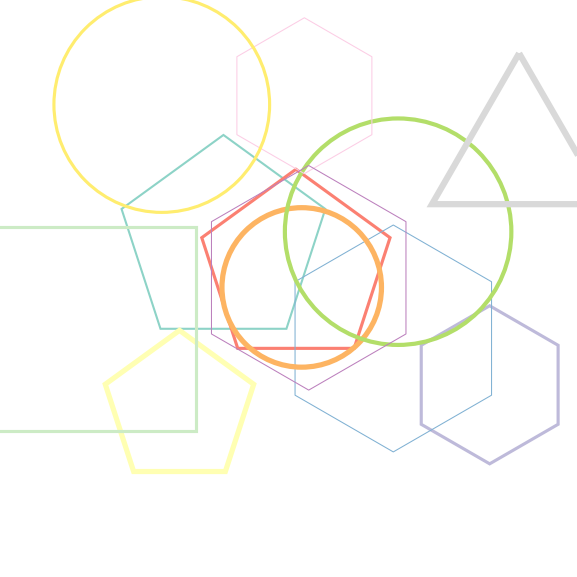[{"shape": "pentagon", "thickness": 1, "radius": 0.93, "center": [0.387, 0.58]}, {"shape": "pentagon", "thickness": 2.5, "radius": 0.68, "center": [0.311, 0.292]}, {"shape": "hexagon", "thickness": 1.5, "radius": 0.68, "center": [0.848, 0.333]}, {"shape": "pentagon", "thickness": 1.5, "radius": 0.86, "center": [0.512, 0.535]}, {"shape": "hexagon", "thickness": 0.5, "radius": 0.98, "center": [0.681, 0.413]}, {"shape": "circle", "thickness": 2.5, "radius": 0.69, "center": [0.522, 0.501]}, {"shape": "circle", "thickness": 2, "radius": 0.98, "center": [0.689, 0.598]}, {"shape": "hexagon", "thickness": 0.5, "radius": 0.67, "center": [0.527, 0.833]}, {"shape": "triangle", "thickness": 3, "radius": 0.87, "center": [0.899, 0.733]}, {"shape": "hexagon", "thickness": 0.5, "radius": 0.97, "center": [0.535, 0.518]}, {"shape": "square", "thickness": 1.5, "radius": 0.88, "center": [0.163, 0.43]}, {"shape": "circle", "thickness": 1.5, "radius": 0.93, "center": [0.28, 0.818]}]